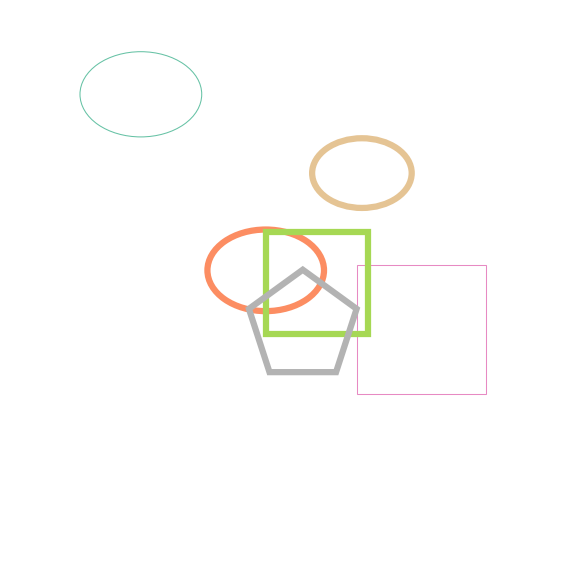[{"shape": "oval", "thickness": 0.5, "radius": 0.53, "center": [0.244, 0.836]}, {"shape": "oval", "thickness": 3, "radius": 0.5, "center": [0.46, 0.531]}, {"shape": "square", "thickness": 0.5, "radius": 0.56, "center": [0.73, 0.428]}, {"shape": "square", "thickness": 3, "radius": 0.44, "center": [0.549, 0.509]}, {"shape": "oval", "thickness": 3, "radius": 0.43, "center": [0.627, 0.699]}, {"shape": "pentagon", "thickness": 3, "radius": 0.49, "center": [0.524, 0.434]}]